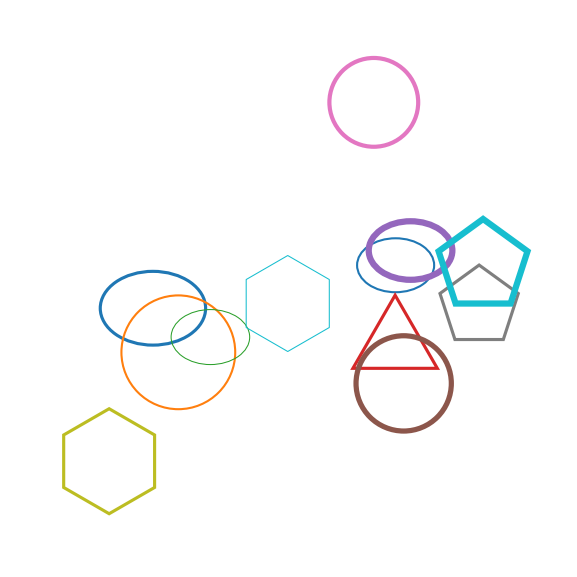[{"shape": "oval", "thickness": 1, "radius": 0.33, "center": [0.685, 0.54]}, {"shape": "oval", "thickness": 1.5, "radius": 0.46, "center": [0.265, 0.465]}, {"shape": "circle", "thickness": 1, "radius": 0.49, "center": [0.309, 0.389]}, {"shape": "oval", "thickness": 0.5, "radius": 0.34, "center": [0.364, 0.415]}, {"shape": "triangle", "thickness": 1.5, "radius": 0.42, "center": [0.684, 0.404]}, {"shape": "oval", "thickness": 3, "radius": 0.36, "center": [0.711, 0.565]}, {"shape": "circle", "thickness": 2.5, "radius": 0.41, "center": [0.699, 0.335]}, {"shape": "circle", "thickness": 2, "radius": 0.38, "center": [0.647, 0.822]}, {"shape": "pentagon", "thickness": 1.5, "radius": 0.36, "center": [0.83, 0.469]}, {"shape": "hexagon", "thickness": 1.5, "radius": 0.45, "center": [0.189, 0.2]}, {"shape": "pentagon", "thickness": 3, "radius": 0.4, "center": [0.836, 0.539]}, {"shape": "hexagon", "thickness": 0.5, "radius": 0.42, "center": [0.498, 0.474]}]